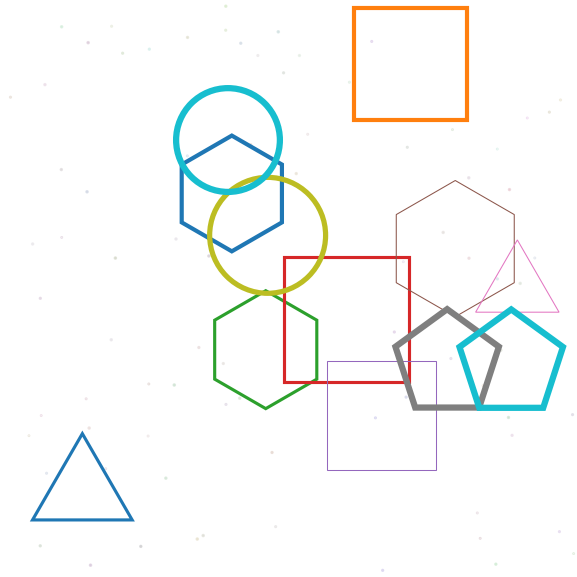[{"shape": "triangle", "thickness": 1.5, "radius": 0.5, "center": [0.143, 0.149]}, {"shape": "hexagon", "thickness": 2, "radius": 0.5, "center": [0.401, 0.664]}, {"shape": "square", "thickness": 2, "radius": 0.49, "center": [0.711, 0.888]}, {"shape": "hexagon", "thickness": 1.5, "radius": 0.51, "center": [0.46, 0.394]}, {"shape": "square", "thickness": 1.5, "radius": 0.54, "center": [0.6, 0.446]}, {"shape": "square", "thickness": 0.5, "radius": 0.47, "center": [0.66, 0.28]}, {"shape": "hexagon", "thickness": 0.5, "radius": 0.59, "center": [0.788, 0.569]}, {"shape": "triangle", "thickness": 0.5, "radius": 0.42, "center": [0.896, 0.5]}, {"shape": "pentagon", "thickness": 3, "radius": 0.47, "center": [0.774, 0.37]}, {"shape": "circle", "thickness": 2.5, "radius": 0.5, "center": [0.463, 0.592]}, {"shape": "circle", "thickness": 3, "radius": 0.45, "center": [0.395, 0.757]}, {"shape": "pentagon", "thickness": 3, "radius": 0.47, "center": [0.885, 0.369]}]